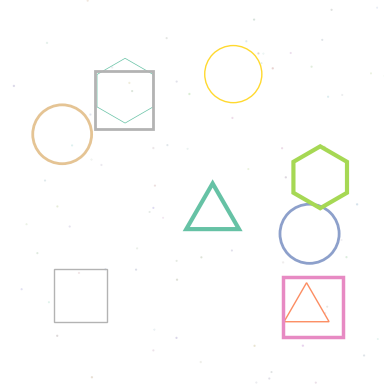[{"shape": "hexagon", "thickness": 0.5, "radius": 0.42, "center": [0.325, 0.764]}, {"shape": "triangle", "thickness": 3, "radius": 0.4, "center": [0.552, 0.444]}, {"shape": "triangle", "thickness": 1, "radius": 0.34, "center": [0.796, 0.198]}, {"shape": "circle", "thickness": 2, "radius": 0.38, "center": [0.804, 0.393]}, {"shape": "square", "thickness": 2.5, "radius": 0.39, "center": [0.812, 0.203]}, {"shape": "hexagon", "thickness": 3, "radius": 0.4, "center": [0.832, 0.54]}, {"shape": "circle", "thickness": 1, "radius": 0.37, "center": [0.606, 0.808]}, {"shape": "circle", "thickness": 2, "radius": 0.38, "center": [0.162, 0.651]}, {"shape": "square", "thickness": 1, "radius": 0.34, "center": [0.208, 0.231]}, {"shape": "square", "thickness": 2, "radius": 0.38, "center": [0.321, 0.739]}]